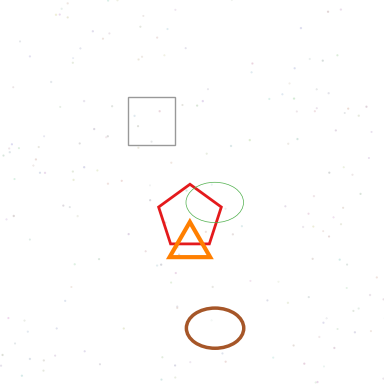[{"shape": "pentagon", "thickness": 2, "radius": 0.43, "center": [0.493, 0.436]}, {"shape": "oval", "thickness": 0.5, "radius": 0.37, "center": [0.558, 0.474]}, {"shape": "triangle", "thickness": 3, "radius": 0.3, "center": [0.493, 0.363]}, {"shape": "oval", "thickness": 2.5, "radius": 0.37, "center": [0.559, 0.148]}, {"shape": "square", "thickness": 1, "radius": 0.31, "center": [0.393, 0.686]}]